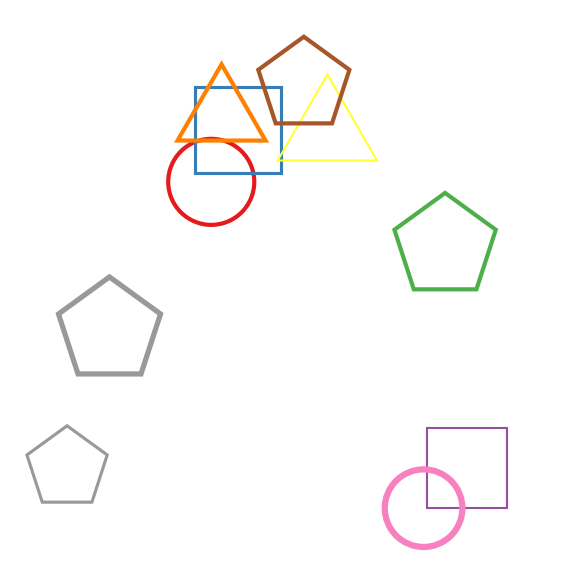[{"shape": "circle", "thickness": 2, "radius": 0.37, "center": [0.366, 0.684]}, {"shape": "square", "thickness": 1.5, "radius": 0.37, "center": [0.412, 0.774]}, {"shape": "pentagon", "thickness": 2, "radius": 0.46, "center": [0.771, 0.573]}, {"shape": "square", "thickness": 1, "radius": 0.35, "center": [0.808, 0.189]}, {"shape": "triangle", "thickness": 2, "radius": 0.44, "center": [0.384, 0.8]}, {"shape": "triangle", "thickness": 1, "radius": 0.5, "center": [0.567, 0.771]}, {"shape": "pentagon", "thickness": 2, "radius": 0.41, "center": [0.526, 0.853]}, {"shape": "circle", "thickness": 3, "radius": 0.34, "center": [0.733, 0.119]}, {"shape": "pentagon", "thickness": 1.5, "radius": 0.37, "center": [0.116, 0.189]}, {"shape": "pentagon", "thickness": 2.5, "radius": 0.46, "center": [0.19, 0.427]}]